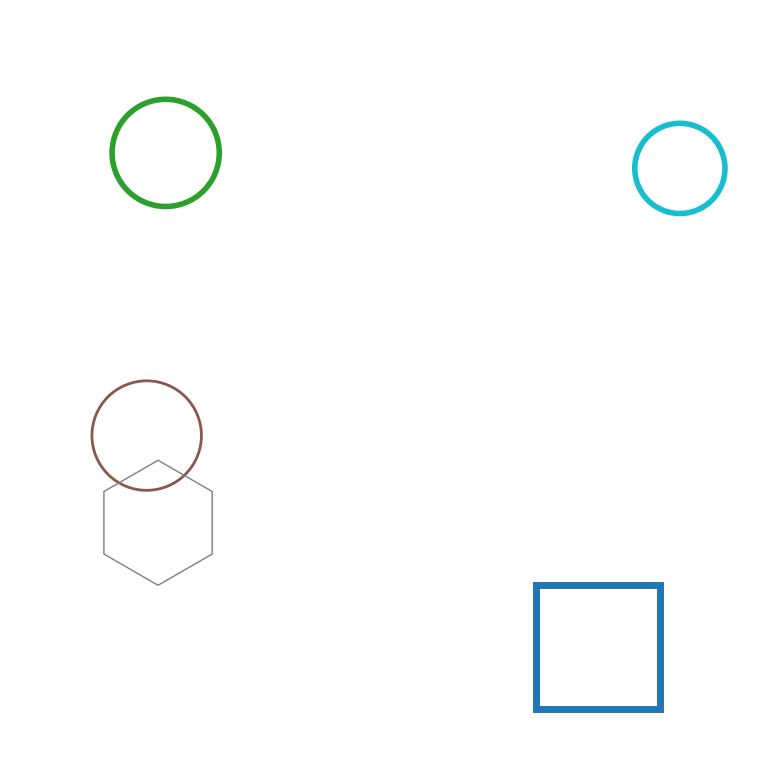[{"shape": "square", "thickness": 2.5, "radius": 0.4, "center": [0.776, 0.159]}, {"shape": "circle", "thickness": 2, "radius": 0.35, "center": [0.215, 0.801]}, {"shape": "circle", "thickness": 1, "radius": 0.36, "center": [0.19, 0.434]}, {"shape": "hexagon", "thickness": 0.5, "radius": 0.41, "center": [0.205, 0.321]}, {"shape": "circle", "thickness": 2, "radius": 0.29, "center": [0.883, 0.781]}]